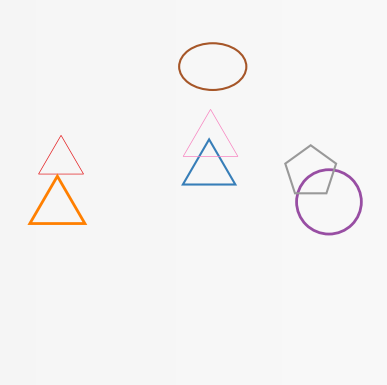[{"shape": "triangle", "thickness": 0.5, "radius": 0.34, "center": [0.158, 0.581]}, {"shape": "triangle", "thickness": 1.5, "radius": 0.39, "center": [0.54, 0.56]}, {"shape": "circle", "thickness": 2, "radius": 0.42, "center": [0.849, 0.476]}, {"shape": "triangle", "thickness": 2, "radius": 0.41, "center": [0.148, 0.46]}, {"shape": "oval", "thickness": 1.5, "radius": 0.43, "center": [0.549, 0.827]}, {"shape": "triangle", "thickness": 0.5, "radius": 0.41, "center": [0.543, 0.634]}, {"shape": "pentagon", "thickness": 1.5, "radius": 0.34, "center": [0.802, 0.554]}]